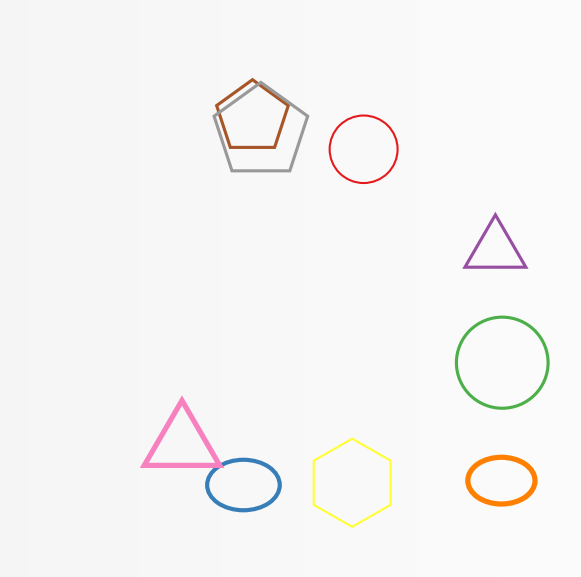[{"shape": "circle", "thickness": 1, "radius": 0.29, "center": [0.626, 0.741]}, {"shape": "oval", "thickness": 2, "radius": 0.31, "center": [0.419, 0.159]}, {"shape": "circle", "thickness": 1.5, "radius": 0.39, "center": [0.864, 0.371]}, {"shape": "triangle", "thickness": 1.5, "radius": 0.3, "center": [0.852, 0.567]}, {"shape": "oval", "thickness": 2.5, "radius": 0.29, "center": [0.863, 0.167]}, {"shape": "hexagon", "thickness": 1, "radius": 0.38, "center": [0.606, 0.163]}, {"shape": "pentagon", "thickness": 1.5, "radius": 0.32, "center": [0.434, 0.796]}, {"shape": "triangle", "thickness": 2.5, "radius": 0.37, "center": [0.313, 0.231]}, {"shape": "pentagon", "thickness": 1.5, "radius": 0.42, "center": [0.449, 0.772]}]